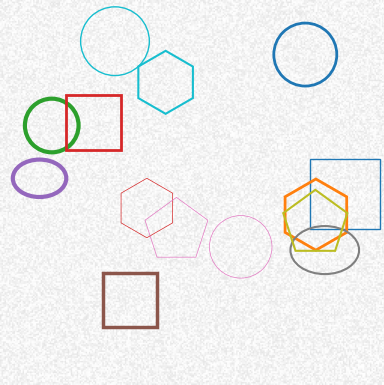[{"shape": "circle", "thickness": 2, "radius": 0.41, "center": [0.793, 0.858]}, {"shape": "square", "thickness": 1, "radius": 0.46, "center": [0.896, 0.496]}, {"shape": "hexagon", "thickness": 2, "radius": 0.46, "center": [0.82, 0.443]}, {"shape": "circle", "thickness": 3, "radius": 0.35, "center": [0.134, 0.674]}, {"shape": "hexagon", "thickness": 0.5, "radius": 0.39, "center": [0.381, 0.46]}, {"shape": "square", "thickness": 2, "radius": 0.36, "center": [0.242, 0.681]}, {"shape": "oval", "thickness": 3, "radius": 0.35, "center": [0.103, 0.537]}, {"shape": "square", "thickness": 2.5, "radius": 0.35, "center": [0.338, 0.22]}, {"shape": "pentagon", "thickness": 0.5, "radius": 0.43, "center": [0.458, 0.401]}, {"shape": "circle", "thickness": 0.5, "radius": 0.41, "center": [0.625, 0.359]}, {"shape": "oval", "thickness": 1.5, "radius": 0.45, "center": [0.844, 0.35]}, {"shape": "pentagon", "thickness": 1.5, "radius": 0.44, "center": [0.819, 0.419]}, {"shape": "hexagon", "thickness": 1.5, "radius": 0.41, "center": [0.43, 0.786]}, {"shape": "circle", "thickness": 1, "radius": 0.45, "center": [0.299, 0.893]}]